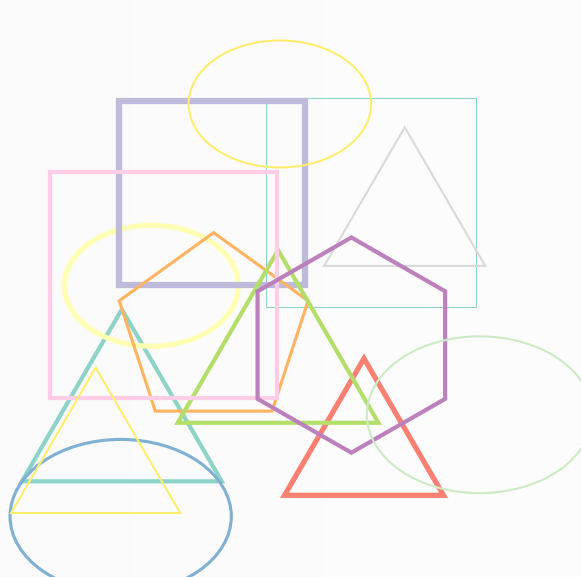[{"shape": "square", "thickness": 0.5, "radius": 0.91, "center": [0.638, 0.649]}, {"shape": "triangle", "thickness": 2, "radius": 0.99, "center": [0.21, 0.265]}, {"shape": "oval", "thickness": 2.5, "radius": 0.75, "center": [0.26, 0.504]}, {"shape": "square", "thickness": 3, "radius": 0.8, "center": [0.364, 0.665]}, {"shape": "triangle", "thickness": 2.5, "radius": 0.79, "center": [0.626, 0.22]}, {"shape": "oval", "thickness": 1.5, "radius": 0.95, "center": [0.208, 0.105]}, {"shape": "pentagon", "thickness": 1.5, "radius": 0.85, "center": [0.368, 0.425]}, {"shape": "triangle", "thickness": 2, "radius": 1.0, "center": [0.478, 0.367]}, {"shape": "square", "thickness": 2, "radius": 0.98, "center": [0.282, 0.505]}, {"shape": "triangle", "thickness": 1, "radius": 0.8, "center": [0.696, 0.619]}, {"shape": "hexagon", "thickness": 2, "radius": 0.93, "center": [0.604, 0.402]}, {"shape": "oval", "thickness": 1, "radius": 0.97, "center": [0.825, 0.281]}, {"shape": "oval", "thickness": 1, "radius": 0.79, "center": [0.481, 0.819]}, {"shape": "triangle", "thickness": 1, "radius": 0.84, "center": [0.165, 0.195]}]